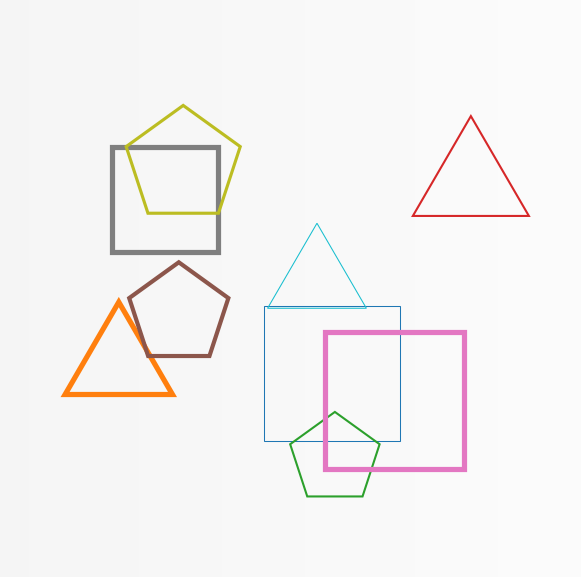[{"shape": "square", "thickness": 0.5, "radius": 0.58, "center": [0.571, 0.353]}, {"shape": "triangle", "thickness": 2.5, "radius": 0.53, "center": [0.204, 0.369]}, {"shape": "pentagon", "thickness": 1, "radius": 0.4, "center": [0.576, 0.205]}, {"shape": "triangle", "thickness": 1, "radius": 0.58, "center": [0.81, 0.683]}, {"shape": "pentagon", "thickness": 2, "radius": 0.45, "center": [0.308, 0.455]}, {"shape": "square", "thickness": 2.5, "radius": 0.6, "center": [0.679, 0.306]}, {"shape": "square", "thickness": 2.5, "radius": 0.45, "center": [0.283, 0.654]}, {"shape": "pentagon", "thickness": 1.5, "radius": 0.52, "center": [0.315, 0.713]}, {"shape": "triangle", "thickness": 0.5, "radius": 0.49, "center": [0.545, 0.514]}]